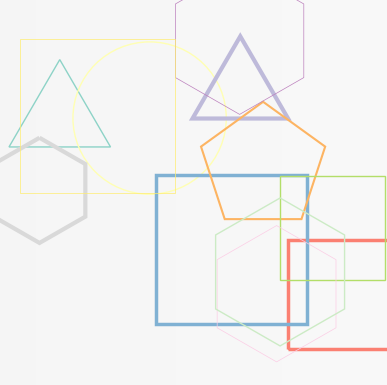[{"shape": "triangle", "thickness": 1, "radius": 0.76, "center": [0.154, 0.694]}, {"shape": "circle", "thickness": 1, "radius": 0.99, "center": [0.386, 0.693]}, {"shape": "triangle", "thickness": 3, "radius": 0.71, "center": [0.62, 0.763]}, {"shape": "square", "thickness": 2.5, "radius": 0.71, "center": [0.884, 0.235]}, {"shape": "square", "thickness": 2.5, "radius": 0.97, "center": [0.598, 0.352]}, {"shape": "pentagon", "thickness": 1.5, "radius": 0.84, "center": [0.679, 0.567]}, {"shape": "square", "thickness": 1, "radius": 0.68, "center": [0.859, 0.407]}, {"shape": "hexagon", "thickness": 0.5, "radius": 0.89, "center": [0.714, 0.237]}, {"shape": "hexagon", "thickness": 3, "radius": 0.68, "center": [0.102, 0.506]}, {"shape": "hexagon", "thickness": 0.5, "radius": 0.96, "center": [0.618, 0.894]}, {"shape": "hexagon", "thickness": 1, "radius": 0.96, "center": [0.723, 0.294]}, {"shape": "square", "thickness": 0.5, "radius": 1.0, "center": [0.251, 0.698]}]